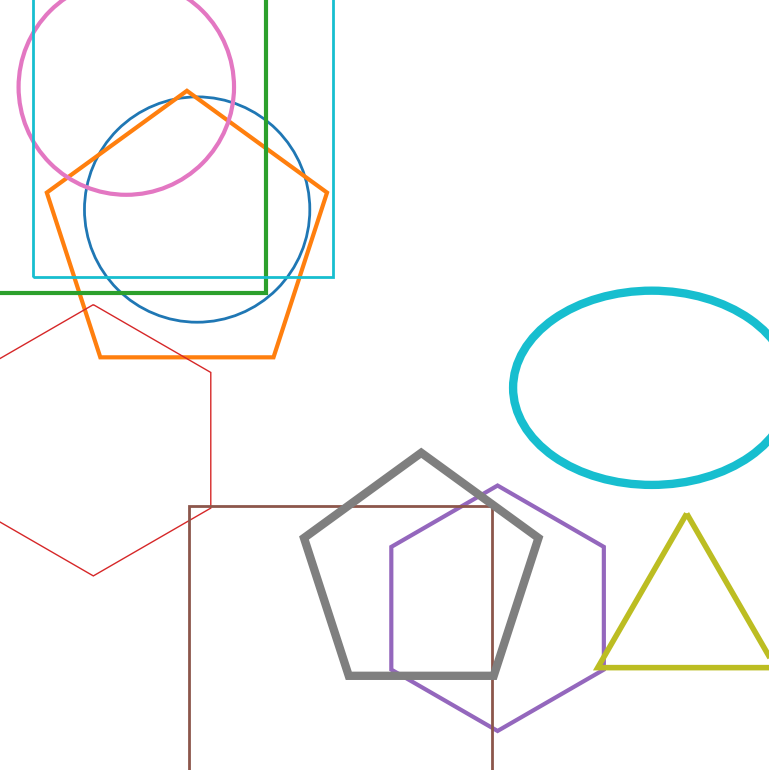[{"shape": "circle", "thickness": 1, "radius": 0.73, "center": [0.256, 0.728]}, {"shape": "pentagon", "thickness": 1.5, "radius": 0.96, "center": [0.243, 0.691]}, {"shape": "square", "thickness": 1.5, "radius": 0.96, "center": [0.153, 0.812]}, {"shape": "hexagon", "thickness": 0.5, "radius": 0.88, "center": [0.121, 0.428]}, {"shape": "hexagon", "thickness": 1.5, "radius": 0.8, "center": [0.646, 0.21]}, {"shape": "square", "thickness": 1, "radius": 0.98, "center": [0.442, 0.146]}, {"shape": "circle", "thickness": 1.5, "radius": 0.7, "center": [0.164, 0.887]}, {"shape": "pentagon", "thickness": 3, "radius": 0.8, "center": [0.547, 0.252]}, {"shape": "triangle", "thickness": 2, "radius": 0.67, "center": [0.892, 0.2]}, {"shape": "square", "thickness": 1, "radius": 0.98, "center": [0.238, 0.836]}, {"shape": "oval", "thickness": 3, "radius": 0.9, "center": [0.847, 0.496]}]